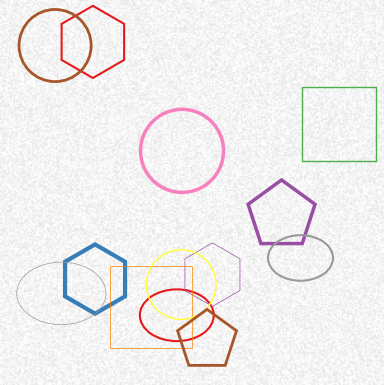[{"shape": "oval", "thickness": 1.5, "radius": 0.48, "center": [0.459, 0.181]}, {"shape": "hexagon", "thickness": 1.5, "radius": 0.47, "center": [0.241, 0.891]}, {"shape": "hexagon", "thickness": 3, "radius": 0.45, "center": [0.247, 0.275]}, {"shape": "square", "thickness": 1, "radius": 0.48, "center": [0.88, 0.677]}, {"shape": "pentagon", "thickness": 2.5, "radius": 0.46, "center": [0.731, 0.441]}, {"shape": "hexagon", "thickness": 0.5, "radius": 0.41, "center": [0.552, 0.287]}, {"shape": "square", "thickness": 0.5, "radius": 0.53, "center": [0.393, 0.203]}, {"shape": "circle", "thickness": 1, "radius": 0.45, "center": [0.471, 0.261]}, {"shape": "pentagon", "thickness": 2, "radius": 0.4, "center": [0.538, 0.116]}, {"shape": "circle", "thickness": 2, "radius": 0.47, "center": [0.143, 0.882]}, {"shape": "circle", "thickness": 2.5, "radius": 0.54, "center": [0.473, 0.608]}, {"shape": "oval", "thickness": 0.5, "radius": 0.58, "center": [0.159, 0.238]}, {"shape": "oval", "thickness": 1.5, "radius": 0.42, "center": [0.781, 0.33]}]